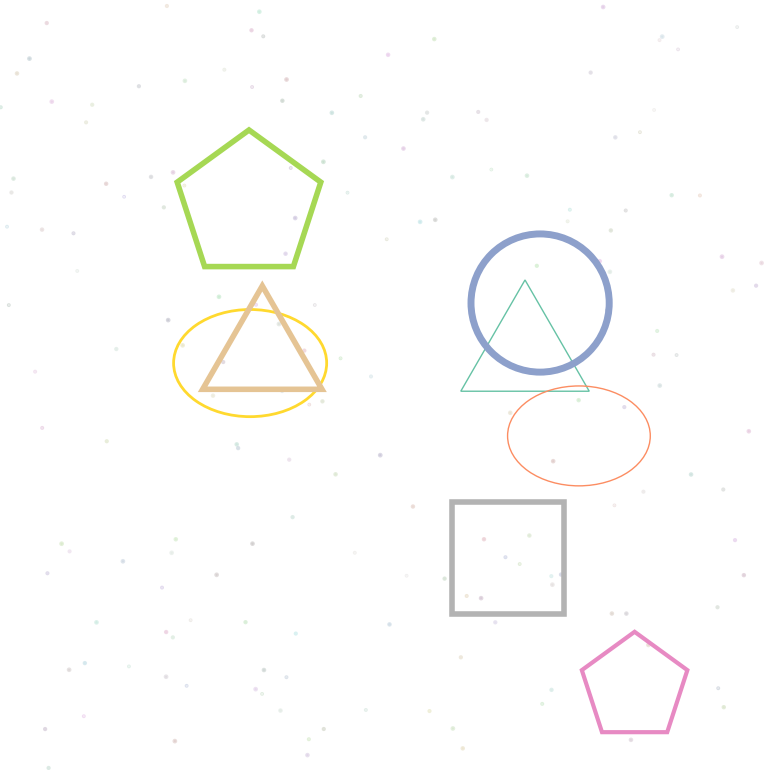[{"shape": "triangle", "thickness": 0.5, "radius": 0.48, "center": [0.682, 0.54]}, {"shape": "oval", "thickness": 0.5, "radius": 0.46, "center": [0.752, 0.434]}, {"shape": "circle", "thickness": 2.5, "radius": 0.45, "center": [0.701, 0.606]}, {"shape": "pentagon", "thickness": 1.5, "radius": 0.36, "center": [0.824, 0.107]}, {"shape": "pentagon", "thickness": 2, "radius": 0.49, "center": [0.323, 0.733]}, {"shape": "oval", "thickness": 1, "radius": 0.5, "center": [0.325, 0.528]}, {"shape": "triangle", "thickness": 2, "radius": 0.45, "center": [0.341, 0.539]}, {"shape": "square", "thickness": 2, "radius": 0.36, "center": [0.66, 0.275]}]